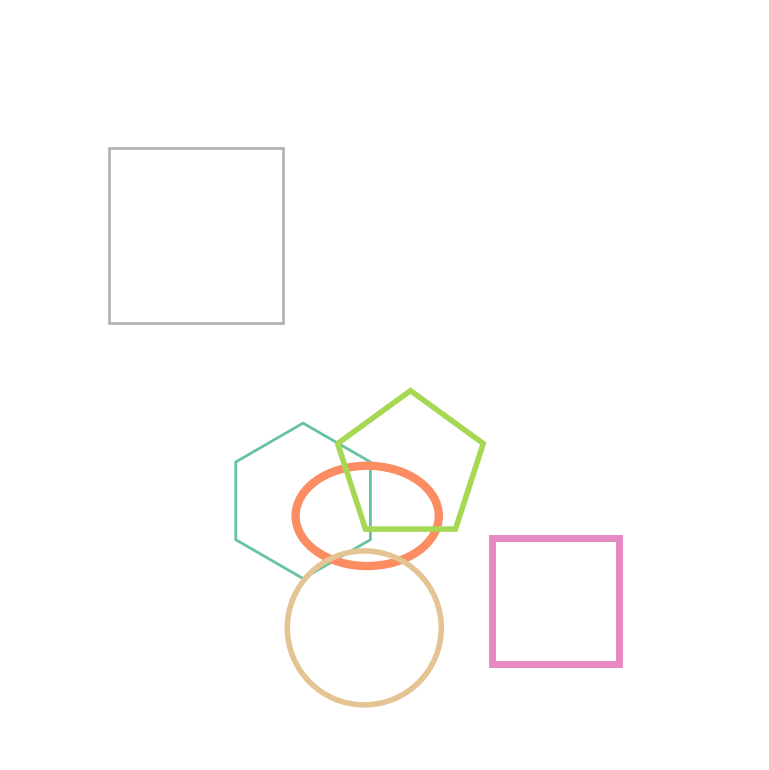[{"shape": "hexagon", "thickness": 1, "radius": 0.5, "center": [0.394, 0.35]}, {"shape": "oval", "thickness": 3, "radius": 0.47, "center": [0.477, 0.33]}, {"shape": "square", "thickness": 2.5, "radius": 0.41, "center": [0.721, 0.219]}, {"shape": "pentagon", "thickness": 2, "radius": 0.5, "center": [0.533, 0.393]}, {"shape": "circle", "thickness": 2, "radius": 0.5, "center": [0.473, 0.185]}, {"shape": "square", "thickness": 1, "radius": 0.57, "center": [0.255, 0.694]}]